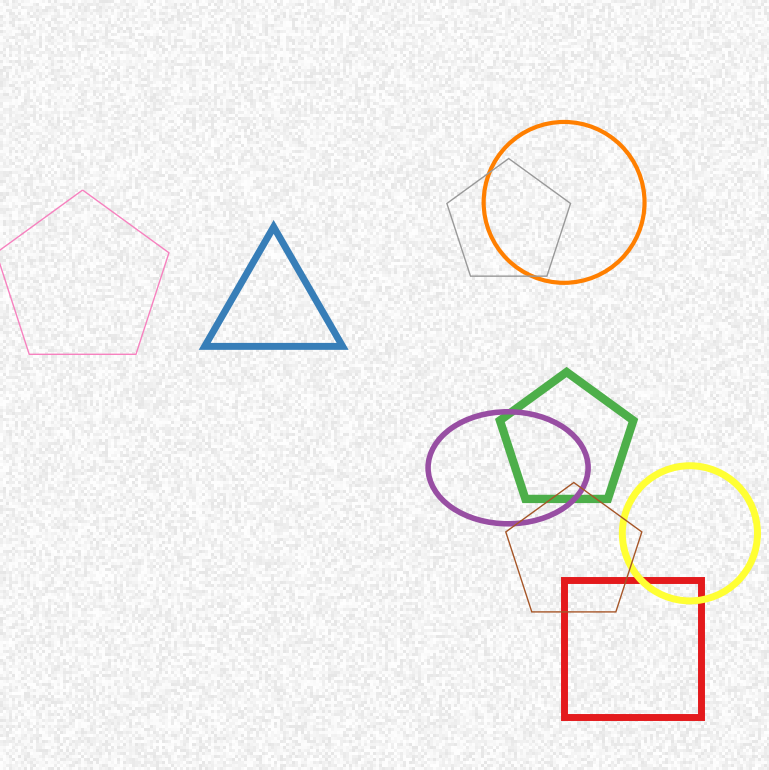[{"shape": "square", "thickness": 2.5, "radius": 0.45, "center": [0.821, 0.158]}, {"shape": "triangle", "thickness": 2.5, "radius": 0.52, "center": [0.355, 0.602]}, {"shape": "pentagon", "thickness": 3, "radius": 0.46, "center": [0.736, 0.426]}, {"shape": "oval", "thickness": 2, "radius": 0.52, "center": [0.66, 0.393]}, {"shape": "circle", "thickness": 1.5, "radius": 0.52, "center": [0.733, 0.737]}, {"shape": "circle", "thickness": 2.5, "radius": 0.44, "center": [0.896, 0.307]}, {"shape": "pentagon", "thickness": 0.5, "radius": 0.46, "center": [0.745, 0.28]}, {"shape": "pentagon", "thickness": 0.5, "radius": 0.59, "center": [0.107, 0.635]}, {"shape": "pentagon", "thickness": 0.5, "radius": 0.42, "center": [0.661, 0.71]}]